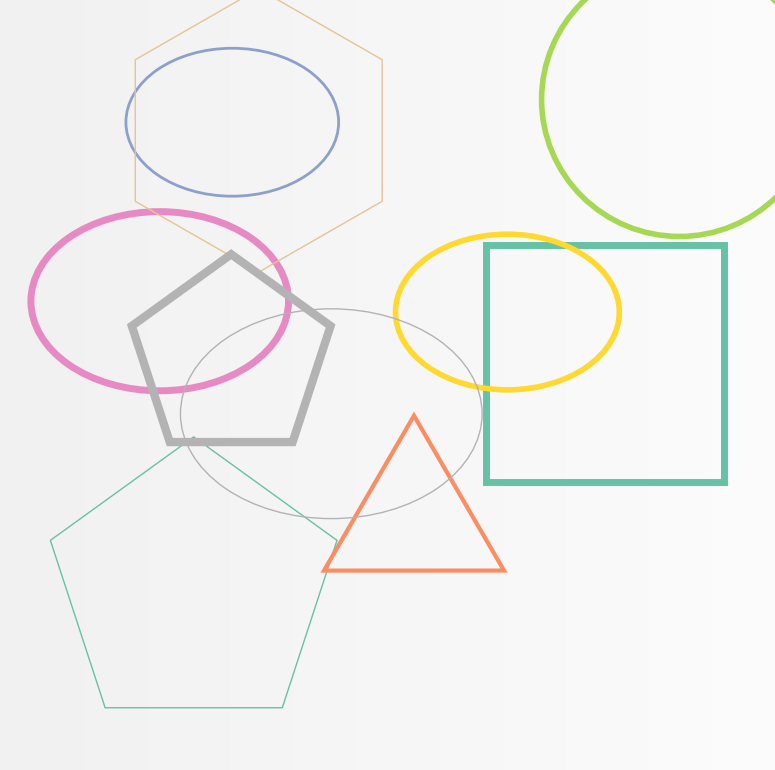[{"shape": "pentagon", "thickness": 0.5, "radius": 0.97, "center": [0.25, 0.238]}, {"shape": "square", "thickness": 2.5, "radius": 0.77, "center": [0.781, 0.528]}, {"shape": "triangle", "thickness": 1.5, "radius": 0.67, "center": [0.534, 0.326]}, {"shape": "oval", "thickness": 1, "radius": 0.69, "center": [0.3, 0.841]}, {"shape": "oval", "thickness": 2.5, "radius": 0.83, "center": [0.206, 0.609]}, {"shape": "circle", "thickness": 2, "radius": 0.89, "center": [0.877, 0.871]}, {"shape": "oval", "thickness": 2, "radius": 0.72, "center": [0.655, 0.595]}, {"shape": "hexagon", "thickness": 0.5, "radius": 0.92, "center": [0.334, 0.831]}, {"shape": "oval", "thickness": 0.5, "radius": 0.97, "center": [0.427, 0.463]}, {"shape": "pentagon", "thickness": 3, "radius": 0.67, "center": [0.298, 0.535]}]